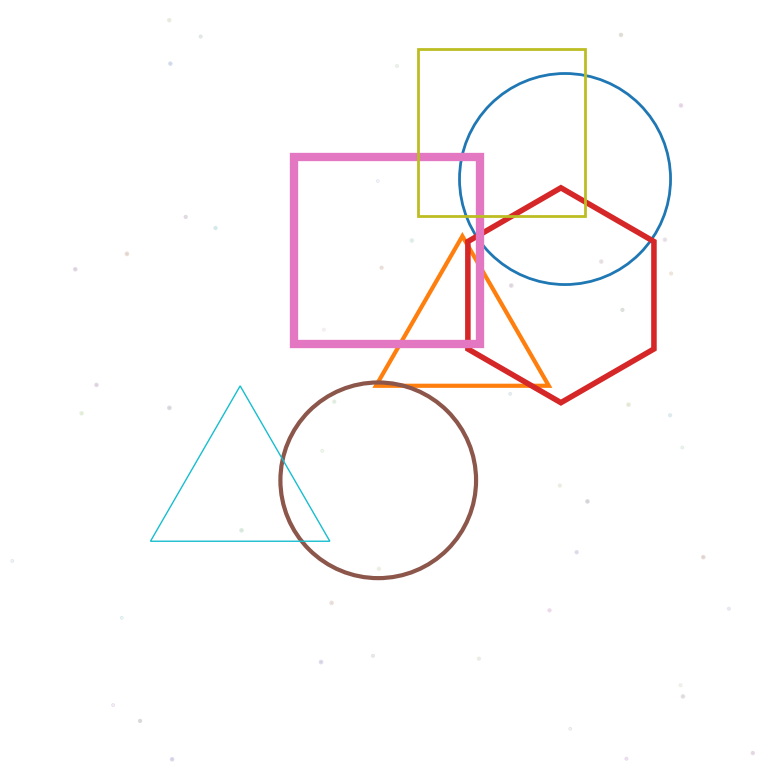[{"shape": "circle", "thickness": 1, "radius": 0.69, "center": [0.734, 0.767]}, {"shape": "triangle", "thickness": 1.5, "radius": 0.65, "center": [0.601, 0.564]}, {"shape": "hexagon", "thickness": 2, "radius": 0.7, "center": [0.728, 0.617]}, {"shape": "circle", "thickness": 1.5, "radius": 0.64, "center": [0.491, 0.376]}, {"shape": "square", "thickness": 3, "radius": 0.61, "center": [0.502, 0.674]}, {"shape": "square", "thickness": 1, "radius": 0.54, "center": [0.652, 0.828]}, {"shape": "triangle", "thickness": 0.5, "radius": 0.67, "center": [0.312, 0.364]}]